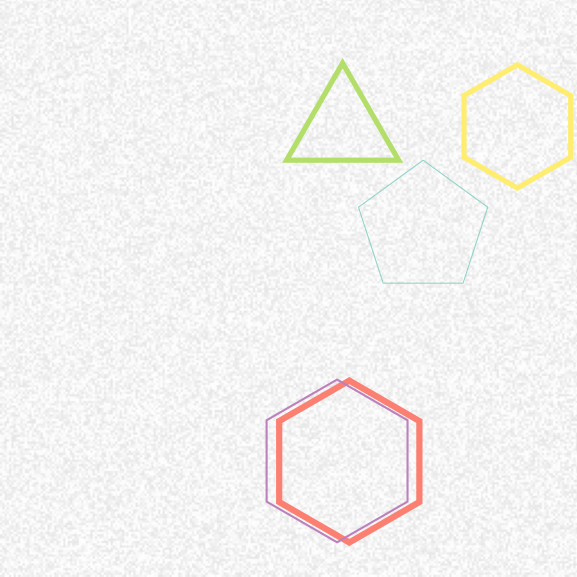[{"shape": "pentagon", "thickness": 0.5, "radius": 0.59, "center": [0.733, 0.604]}, {"shape": "hexagon", "thickness": 3, "radius": 0.7, "center": [0.605, 0.2]}, {"shape": "triangle", "thickness": 2.5, "radius": 0.56, "center": [0.593, 0.778]}, {"shape": "hexagon", "thickness": 1, "radius": 0.7, "center": [0.584, 0.201]}, {"shape": "hexagon", "thickness": 2.5, "radius": 0.53, "center": [0.896, 0.78]}]